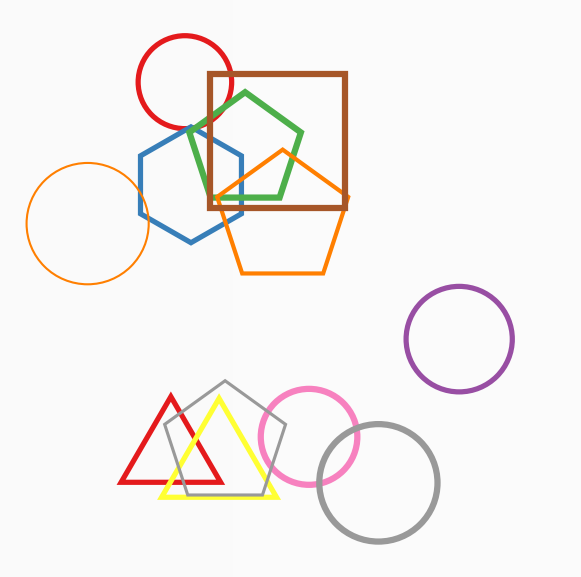[{"shape": "circle", "thickness": 2.5, "radius": 0.4, "center": [0.318, 0.857]}, {"shape": "triangle", "thickness": 2.5, "radius": 0.49, "center": [0.294, 0.213]}, {"shape": "hexagon", "thickness": 2.5, "radius": 0.5, "center": [0.329, 0.679]}, {"shape": "pentagon", "thickness": 3, "radius": 0.5, "center": [0.422, 0.739]}, {"shape": "circle", "thickness": 2.5, "radius": 0.46, "center": [0.79, 0.412]}, {"shape": "circle", "thickness": 1, "radius": 0.53, "center": [0.151, 0.612]}, {"shape": "pentagon", "thickness": 2, "radius": 0.59, "center": [0.486, 0.621]}, {"shape": "triangle", "thickness": 2.5, "radius": 0.57, "center": [0.377, 0.195]}, {"shape": "square", "thickness": 3, "radius": 0.58, "center": [0.477, 0.755]}, {"shape": "circle", "thickness": 3, "radius": 0.42, "center": [0.532, 0.243]}, {"shape": "pentagon", "thickness": 1.5, "radius": 0.55, "center": [0.387, 0.23]}, {"shape": "circle", "thickness": 3, "radius": 0.51, "center": [0.651, 0.163]}]